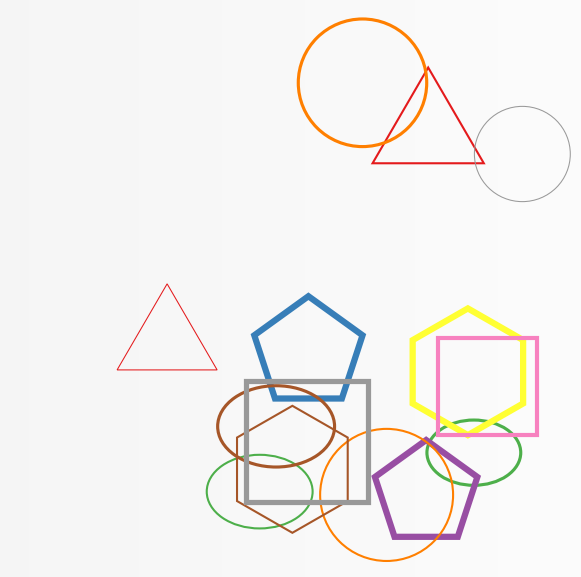[{"shape": "triangle", "thickness": 0.5, "radius": 0.5, "center": [0.288, 0.408]}, {"shape": "triangle", "thickness": 1, "radius": 0.55, "center": [0.737, 0.772]}, {"shape": "pentagon", "thickness": 3, "radius": 0.49, "center": [0.531, 0.388]}, {"shape": "oval", "thickness": 1.5, "radius": 0.4, "center": [0.815, 0.215]}, {"shape": "oval", "thickness": 1, "radius": 0.46, "center": [0.447, 0.148]}, {"shape": "pentagon", "thickness": 3, "radius": 0.46, "center": [0.733, 0.145]}, {"shape": "circle", "thickness": 1, "radius": 0.57, "center": [0.665, 0.142]}, {"shape": "circle", "thickness": 1.5, "radius": 0.55, "center": [0.624, 0.856]}, {"shape": "hexagon", "thickness": 3, "radius": 0.55, "center": [0.805, 0.355]}, {"shape": "oval", "thickness": 1.5, "radius": 0.5, "center": [0.475, 0.261]}, {"shape": "hexagon", "thickness": 1, "radius": 0.55, "center": [0.503, 0.186]}, {"shape": "square", "thickness": 2, "radius": 0.42, "center": [0.839, 0.33]}, {"shape": "circle", "thickness": 0.5, "radius": 0.41, "center": [0.899, 0.732]}, {"shape": "square", "thickness": 2.5, "radius": 0.52, "center": [0.528, 0.234]}]